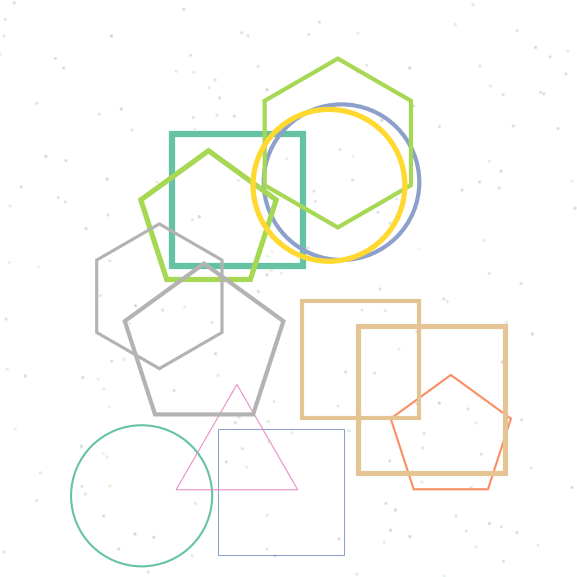[{"shape": "circle", "thickness": 1, "radius": 0.61, "center": [0.245, 0.141]}, {"shape": "square", "thickness": 3, "radius": 0.57, "center": [0.411, 0.653]}, {"shape": "pentagon", "thickness": 1, "radius": 0.55, "center": [0.781, 0.24]}, {"shape": "circle", "thickness": 2, "radius": 0.67, "center": [0.591, 0.684]}, {"shape": "square", "thickness": 0.5, "radius": 0.54, "center": [0.487, 0.147]}, {"shape": "triangle", "thickness": 0.5, "radius": 0.61, "center": [0.41, 0.212]}, {"shape": "pentagon", "thickness": 2.5, "radius": 0.62, "center": [0.361, 0.615]}, {"shape": "hexagon", "thickness": 2, "radius": 0.73, "center": [0.585, 0.751]}, {"shape": "circle", "thickness": 2.5, "radius": 0.66, "center": [0.57, 0.678]}, {"shape": "square", "thickness": 2.5, "radius": 0.64, "center": [0.747, 0.308]}, {"shape": "square", "thickness": 2, "radius": 0.51, "center": [0.624, 0.377]}, {"shape": "hexagon", "thickness": 1.5, "radius": 0.63, "center": [0.276, 0.486]}, {"shape": "pentagon", "thickness": 2, "radius": 0.72, "center": [0.353, 0.398]}]